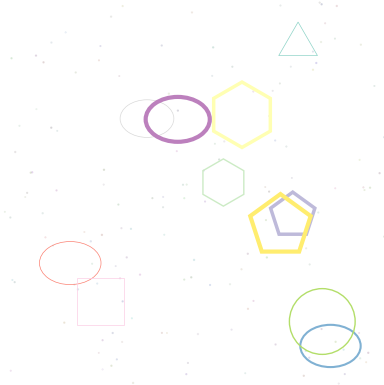[{"shape": "triangle", "thickness": 0.5, "radius": 0.29, "center": [0.774, 0.885]}, {"shape": "hexagon", "thickness": 2.5, "radius": 0.42, "center": [0.629, 0.702]}, {"shape": "pentagon", "thickness": 2.5, "radius": 0.3, "center": [0.76, 0.441]}, {"shape": "oval", "thickness": 0.5, "radius": 0.4, "center": [0.182, 0.317]}, {"shape": "oval", "thickness": 1.5, "radius": 0.39, "center": [0.858, 0.101]}, {"shape": "circle", "thickness": 1, "radius": 0.43, "center": [0.837, 0.165]}, {"shape": "square", "thickness": 0.5, "radius": 0.3, "center": [0.261, 0.217]}, {"shape": "oval", "thickness": 0.5, "radius": 0.35, "center": [0.382, 0.692]}, {"shape": "oval", "thickness": 3, "radius": 0.42, "center": [0.462, 0.69]}, {"shape": "hexagon", "thickness": 1, "radius": 0.31, "center": [0.58, 0.526]}, {"shape": "pentagon", "thickness": 3, "radius": 0.41, "center": [0.728, 0.413]}]